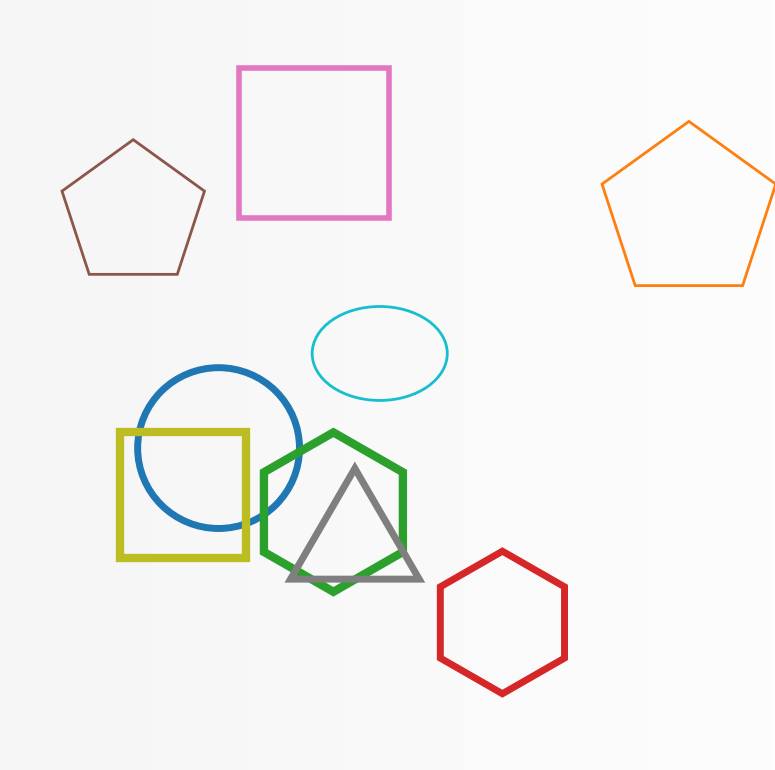[{"shape": "circle", "thickness": 2.5, "radius": 0.52, "center": [0.282, 0.418]}, {"shape": "pentagon", "thickness": 1, "radius": 0.59, "center": [0.889, 0.724]}, {"shape": "hexagon", "thickness": 3, "radius": 0.52, "center": [0.43, 0.335]}, {"shape": "hexagon", "thickness": 2.5, "radius": 0.46, "center": [0.648, 0.192]}, {"shape": "pentagon", "thickness": 1, "radius": 0.48, "center": [0.172, 0.722]}, {"shape": "square", "thickness": 2, "radius": 0.48, "center": [0.405, 0.814]}, {"shape": "triangle", "thickness": 2.5, "radius": 0.48, "center": [0.458, 0.296]}, {"shape": "square", "thickness": 3, "radius": 0.41, "center": [0.237, 0.357]}, {"shape": "oval", "thickness": 1, "radius": 0.44, "center": [0.49, 0.541]}]